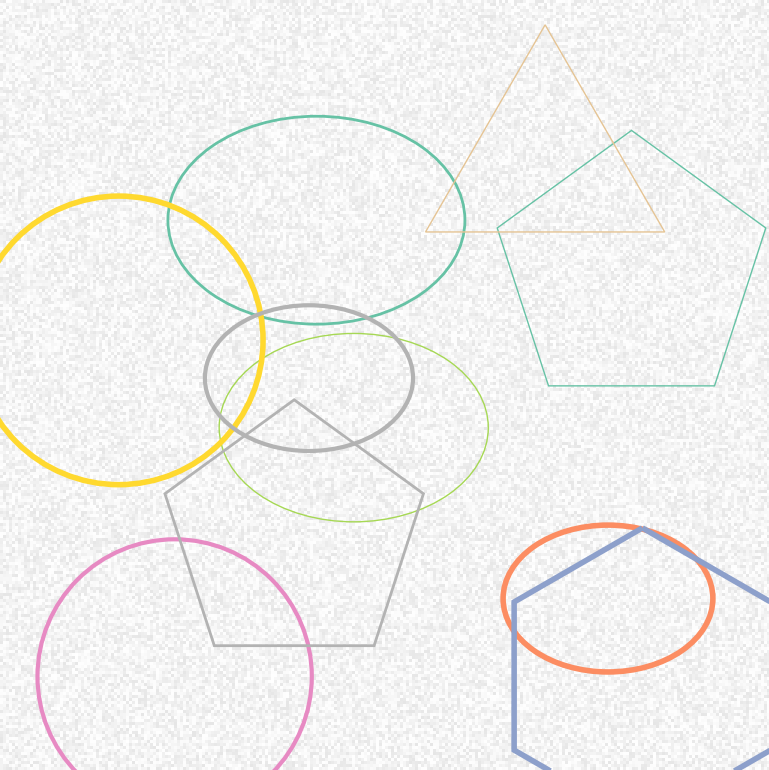[{"shape": "oval", "thickness": 1, "radius": 0.96, "center": [0.411, 0.714]}, {"shape": "pentagon", "thickness": 0.5, "radius": 0.92, "center": [0.82, 0.647]}, {"shape": "oval", "thickness": 2, "radius": 0.68, "center": [0.79, 0.223]}, {"shape": "hexagon", "thickness": 2, "radius": 0.96, "center": [0.834, 0.122]}, {"shape": "circle", "thickness": 1.5, "radius": 0.89, "center": [0.227, 0.121]}, {"shape": "oval", "thickness": 0.5, "radius": 0.87, "center": [0.459, 0.445]}, {"shape": "circle", "thickness": 2, "radius": 0.94, "center": [0.154, 0.558]}, {"shape": "triangle", "thickness": 0.5, "radius": 0.9, "center": [0.708, 0.788]}, {"shape": "pentagon", "thickness": 1, "radius": 0.88, "center": [0.382, 0.304]}, {"shape": "oval", "thickness": 1.5, "radius": 0.68, "center": [0.401, 0.509]}]